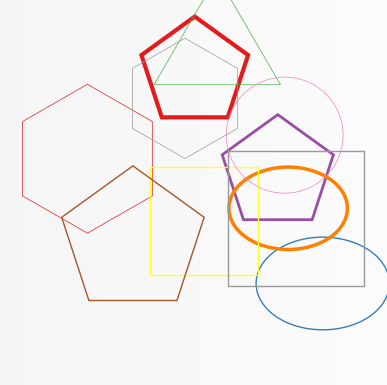[{"shape": "hexagon", "thickness": 0.5, "radius": 0.97, "center": [0.226, 0.588]}, {"shape": "pentagon", "thickness": 3, "radius": 0.72, "center": [0.503, 0.812]}, {"shape": "oval", "thickness": 1, "radius": 0.86, "center": [0.833, 0.264]}, {"shape": "triangle", "thickness": 0.5, "radius": 0.94, "center": [0.561, 0.874]}, {"shape": "pentagon", "thickness": 2, "radius": 0.75, "center": [0.717, 0.551]}, {"shape": "oval", "thickness": 2.5, "radius": 0.76, "center": [0.744, 0.459]}, {"shape": "square", "thickness": 1, "radius": 0.7, "center": [0.526, 0.425]}, {"shape": "pentagon", "thickness": 1, "radius": 0.97, "center": [0.343, 0.376]}, {"shape": "circle", "thickness": 0.5, "radius": 0.75, "center": [0.735, 0.649]}, {"shape": "square", "thickness": 1, "radius": 0.87, "center": [0.764, 0.433]}, {"shape": "hexagon", "thickness": 0.5, "radius": 0.78, "center": [0.477, 0.744]}]